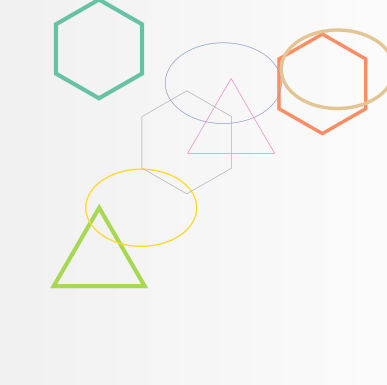[{"shape": "hexagon", "thickness": 3, "radius": 0.64, "center": [0.255, 0.873]}, {"shape": "hexagon", "thickness": 2.5, "radius": 0.65, "center": [0.832, 0.782]}, {"shape": "oval", "thickness": 0.5, "radius": 0.75, "center": [0.576, 0.784]}, {"shape": "triangle", "thickness": 0.5, "radius": 0.65, "center": [0.596, 0.666]}, {"shape": "triangle", "thickness": 3, "radius": 0.68, "center": [0.256, 0.325]}, {"shape": "oval", "thickness": 1, "radius": 0.72, "center": [0.365, 0.46]}, {"shape": "oval", "thickness": 2.5, "radius": 0.73, "center": [0.871, 0.82]}, {"shape": "hexagon", "thickness": 0.5, "radius": 0.67, "center": [0.482, 0.63]}]